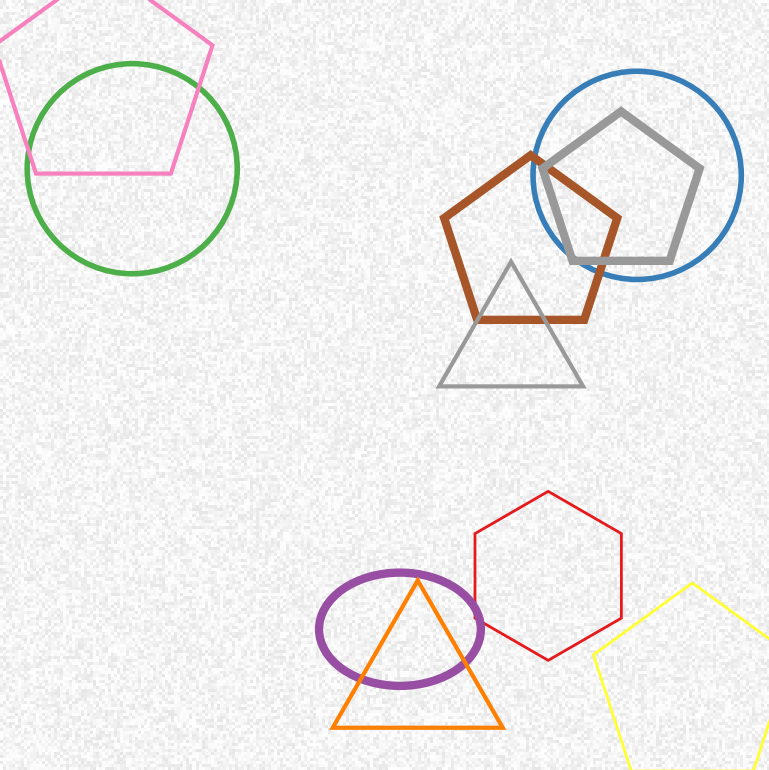[{"shape": "hexagon", "thickness": 1, "radius": 0.55, "center": [0.712, 0.252]}, {"shape": "circle", "thickness": 2, "radius": 0.68, "center": [0.828, 0.772]}, {"shape": "circle", "thickness": 2, "radius": 0.68, "center": [0.172, 0.781]}, {"shape": "oval", "thickness": 3, "radius": 0.53, "center": [0.519, 0.183]}, {"shape": "triangle", "thickness": 1.5, "radius": 0.64, "center": [0.542, 0.119]}, {"shape": "pentagon", "thickness": 1, "radius": 0.67, "center": [0.899, 0.108]}, {"shape": "pentagon", "thickness": 3, "radius": 0.59, "center": [0.689, 0.68]}, {"shape": "pentagon", "thickness": 1.5, "radius": 0.74, "center": [0.134, 0.895]}, {"shape": "pentagon", "thickness": 3, "radius": 0.54, "center": [0.807, 0.748]}, {"shape": "triangle", "thickness": 1.5, "radius": 0.54, "center": [0.664, 0.552]}]